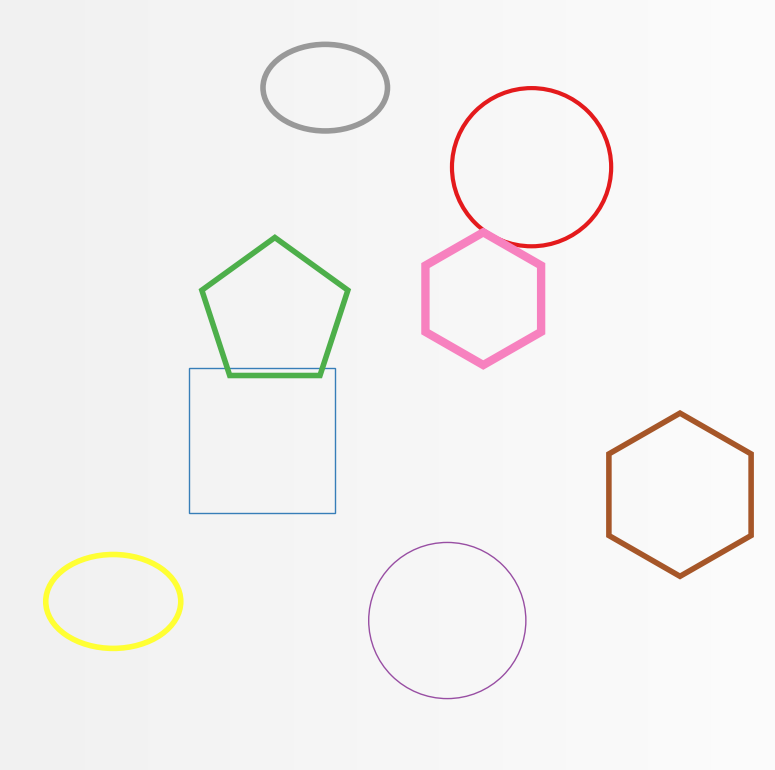[{"shape": "circle", "thickness": 1.5, "radius": 0.51, "center": [0.686, 0.783]}, {"shape": "square", "thickness": 0.5, "radius": 0.47, "center": [0.338, 0.428]}, {"shape": "pentagon", "thickness": 2, "radius": 0.5, "center": [0.355, 0.592]}, {"shape": "circle", "thickness": 0.5, "radius": 0.51, "center": [0.577, 0.194]}, {"shape": "oval", "thickness": 2, "radius": 0.44, "center": [0.146, 0.219]}, {"shape": "hexagon", "thickness": 2, "radius": 0.53, "center": [0.877, 0.357]}, {"shape": "hexagon", "thickness": 3, "radius": 0.43, "center": [0.624, 0.612]}, {"shape": "oval", "thickness": 2, "radius": 0.4, "center": [0.42, 0.886]}]